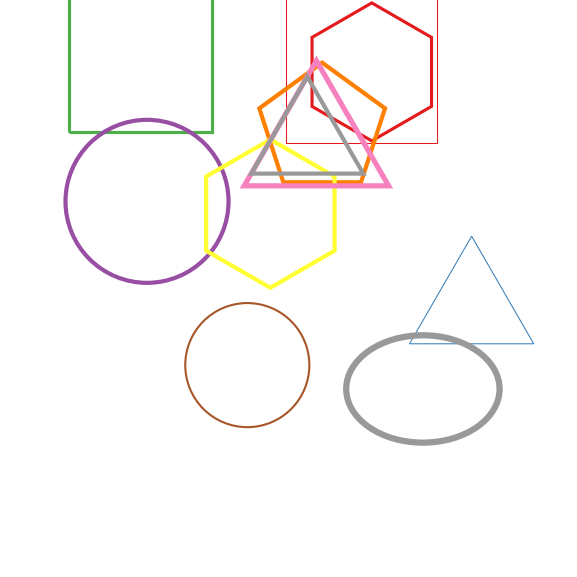[{"shape": "hexagon", "thickness": 1.5, "radius": 0.6, "center": [0.644, 0.875]}, {"shape": "square", "thickness": 0.5, "radius": 0.65, "center": [0.626, 0.882]}, {"shape": "triangle", "thickness": 0.5, "radius": 0.62, "center": [0.817, 0.466]}, {"shape": "square", "thickness": 1.5, "radius": 0.62, "center": [0.243, 0.895]}, {"shape": "circle", "thickness": 2, "radius": 0.71, "center": [0.255, 0.651]}, {"shape": "pentagon", "thickness": 2, "radius": 0.57, "center": [0.558, 0.776]}, {"shape": "hexagon", "thickness": 2, "radius": 0.64, "center": [0.468, 0.629]}, {"shape": "circle", "thickness": 1, "radius": 0.54, "center": [0.428, 0.367]}, {"shape": "triangle", "thickness": 2.5, "radius": 0.72, "center": [0.548, 0.75]}, {"shape": "oval", "thickness": 3, "radius": 0.66, "center": [0.732, 0.326]}, {"shape": "triangle", "thickness": 2, "radius": 0.56, "center": [0.532, 0.754]}]